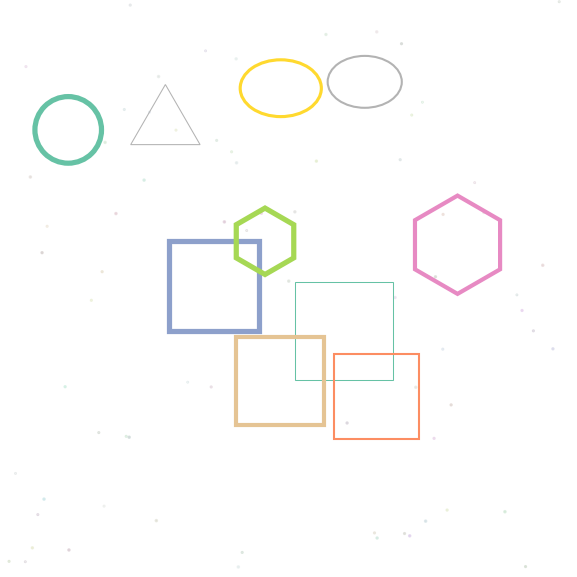[{"shape": "square", "thickness": 0.5, "radius": 0.42, "center": [0.595, 0.426]}, {"shape": "circle", "thickness": 2.5, "radius": 0.29, "center": [0.118, 0.774]}, {"shape": "square", "thickness": 1, "radius": 0.36, "center": [0.652, 0.313]}, {"shape": "square", "thickness": 2.5, "radius": 0.39, "center": [0.371, 0.504]}, {"shape": "hexagon", "thickness": 2, "radius": 0.43, "center": [0.792, 0.575]}, {"shape": "hexagon", "thickness": 2.5, "radius": 0.29, "center": [0.459, 0.581]}, {"shape": "oval", "thickness": 1.5, "radius": 0.35, "center": [0.486, 0.846]}, {"shape": "square", "thickness": 2, "radius": 0.38, "center": [0.484, 0.34]}, {"shape": "oval", "thickness": 1, "radius": 0.32, "center": [0.632, 0.857]}, {"shape": "triangle", "thickness": 0.5, "radius": 0.35, "center": [0.286, 0.783]}]